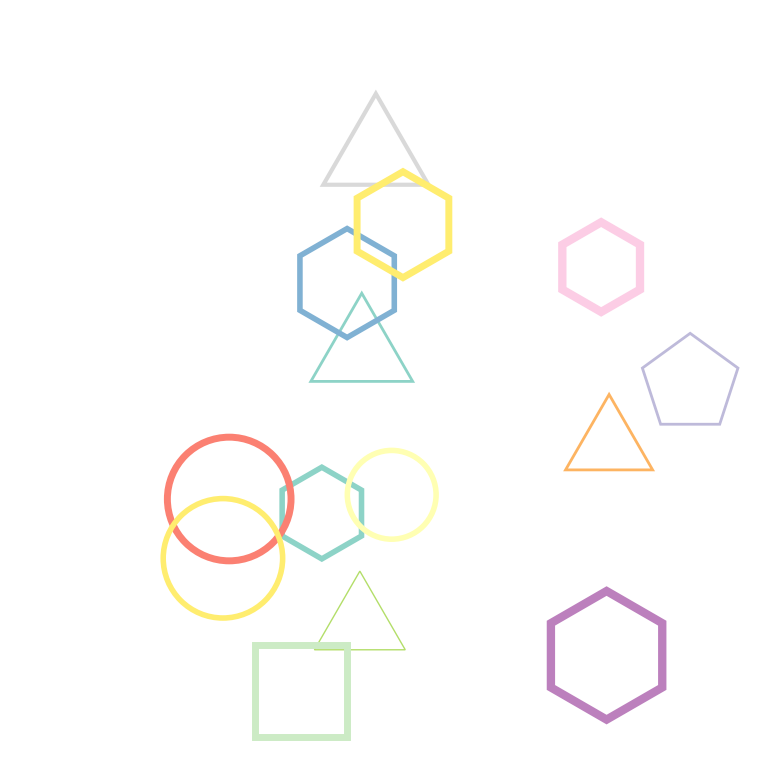[{"shape": "triangle", "thickness": 1, "radius": 0.38, "center": [0.47, 0.543]}, {"shape": "hexagon", "thickness": 2, "radius": 0.3, "center": [0.418, 0.334]}, {"shape": "circle", "thickness": 2, "radius": 0.29, "center": [0.509, 0.357]}, {"shape": "pentagon", "thickness": 1, "radius": 0.33, "center": [0.896, 0.502]}, {"shape": "circle", "thickness": 2.5, "radius": 0.4, "center": [0.298, 0.352]}, {"shape": "hexagon", "thickness": 2, "radius": 0.35, "center": [0.451, 0.632]}, {"shape": "triangle", "thickness": 1, "radius": 0.33, "center": [0.791, 0.422]}, {"shape": "triangle", "thickness": 0.5, "radius": 0.34, "center": [0.467, 0.19]}, {"shape": "hexagon", "thickness": 3, "radius": 0.29, "center": [0.781, 0.653]}, {"shape": "triangle", "thickness": 1.5, "radius": 0.39, "center": [0.488, 0.799]}, {"shape": "hexagon", "thickness": 3, "radius": 0.42, "center": [0.788, 0.149]}, {"shape": "square", "thickness": 2.5, "radius": 0.3, "center": [0.391, 0.103]}, {"shape": "hexagon", "thickness": 2.5, "radius": 0.34, "center": [0.523, 0.708]}, {"shape": "circle", "thickness": 2, "radius": 0.39, "center": [0.29, 0.275]}]